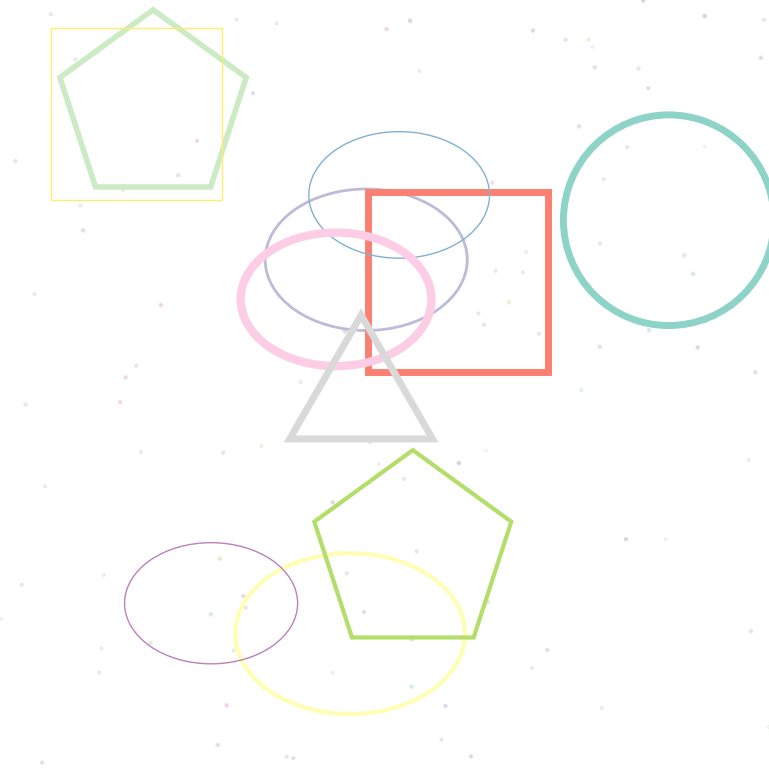[{"shape": "circle", "thickness": 2.5, "radius": 0.68, "center": [0.868, 0.714]}, {"shape": "oval", "thickness": 1.5, "radius": 0.75, "center": [0.455, 0.177]}, {"shape": "oval", "thickness": 1, "radius": 0.66, "center": [0.476, 0.663]}, {"shape": "square", "thickness": 2.5, "radius": 0.58, "center": [0.595, 0.634]}, {"shape": "oval", "thickness": 0.5, "radius": 0.59, "center": [0.518, 0.747]}, {"shape": "pentagon", "thickness": 1.5, "radius": 0.67, "center": [0.536, 0.281]}, {"shape": "oval", "thickness": 3, "radius": 0.62, "center": [0.436, 0.611]}, {"shape": "triangle", "thickness": 2.5, "radius": 0.54, "center": [0.469, 0.484]}, {"shape": "oval", "thickness": 0.5, "radius": 0.56, "center": [0.274, 0.217]}, {"shape": "pentagon", "thickness": 2, "radius": 0.64, "center": [0.199, 0.86]}, {"shape": "square", "thickness": 0.5, "radius": 0.56, "center": [0.177, 0.852]}]